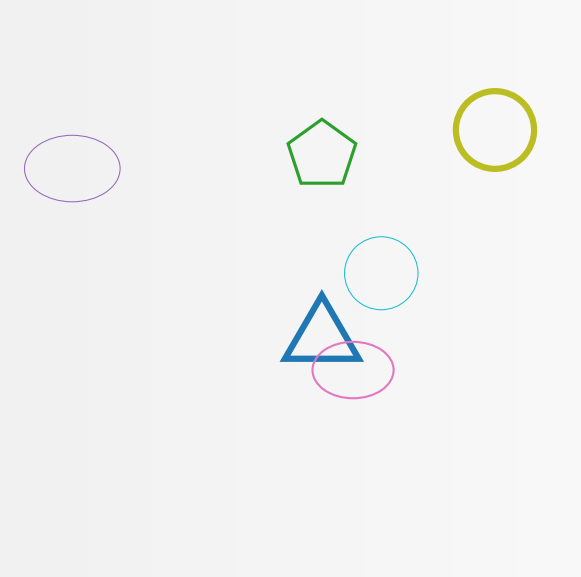[{"shape": "triangle", "thickness": 3, "radius": 0.37, "center": [0.554, 0.415]}, {"shape": "pentagon", "thickness": 1.5, "radius": 0.31, "center": [0.554, 0.731]}, {"shape": "oval", "thickness": 0.5, "radius": 0.41, "center": [0.124, 0.707]}, {"shape": "oval", "thickness": 1, "radius": 0.35, "center": [0.607, 0.358]}, {"shape": "circle", "thickness": 3, "radius": 0.34, "center": [0.852, 0.774]}, {"shape": "circle", "thickness": 0.5, "radius": 0.32, "center": [0.656, 0.526]}]